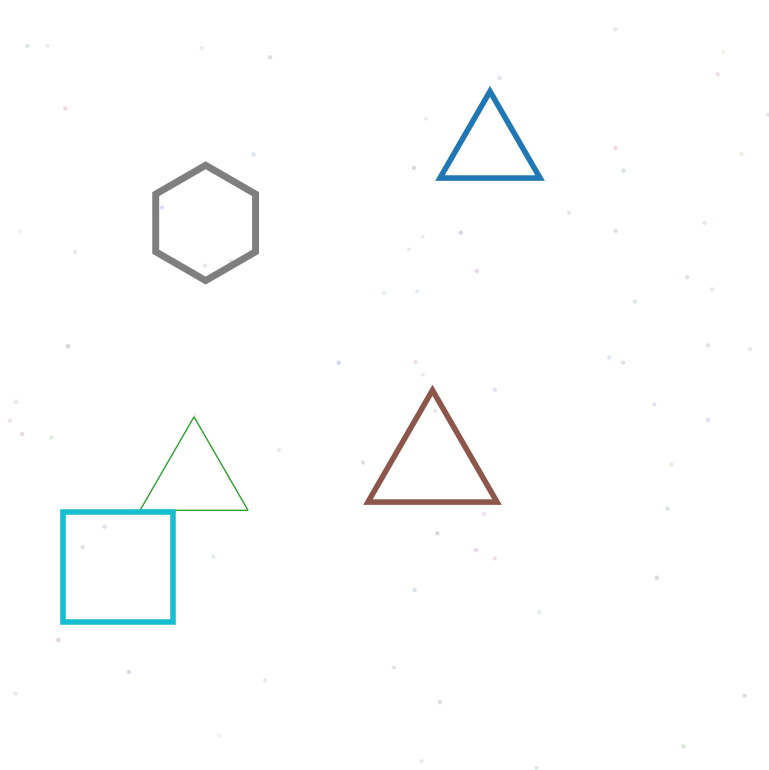[{"shape": "triangle", "thickness": 2, "radius": 0.38, "center": [0.636, 0.806]}, {"shape": "triangle", "thickness": 0.5, "radius": 0.4, "center": [0.252, 0.378]}, {"shape": "triangle", "thickness": 2, "radius": 0.48, "center": [0.562, 0.396]}, {"shape": "hexagon", "thickness": 2.5, "radius": 0.37, "center": [0.267, 0.71]}, {"shape": "square", "thickness": 2, "radius": 0.36, "center": [0.153, 0.264]}]